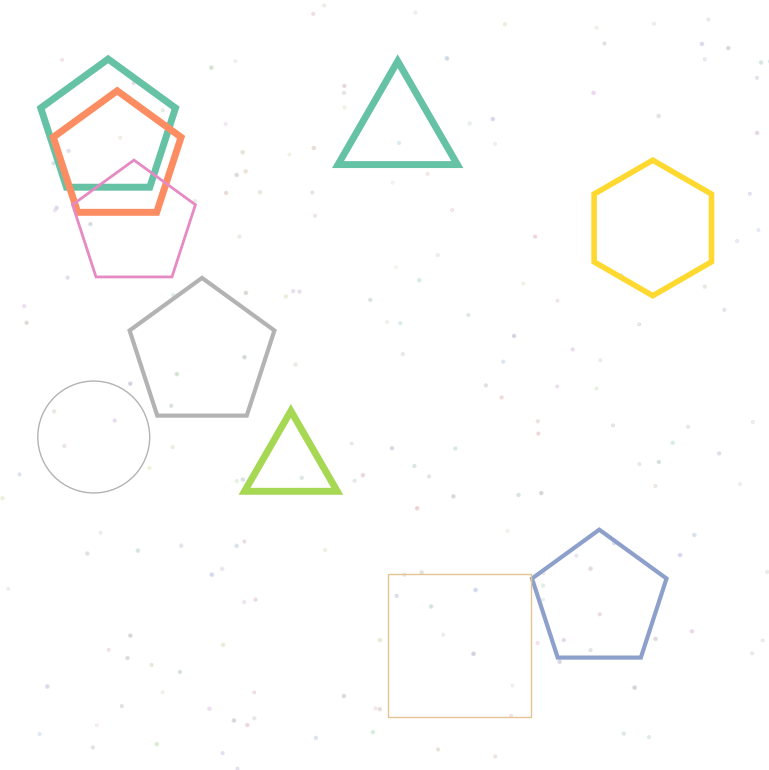[{"shape": "triangle", "thickness": 2.5, "radius": 0.45, "center": [0.516, 0.831]}, {"shape": "pentagon", "thickness": 2.5, "radius": 0.46, "center": [0.14, 0.831]}, {"shape": "pentagon", "thickness": 2.5, "radius": 0.44, "center": [0.152, 0.795]}, {"shape": "pentagon", "thickness": 1.5, "radius": 0.46, "center": [0.778, 0.22]}, {"shape": "pentagon", "thickness": 1, "radius": 0.42, "center": [0.174, 0.708]}, {"shape": "triangle", "thickness": 2.5, "radius": 0.35, "center": [0.378, 0.397]}, {"shape": "hexagon", "thickness": 2, "radius": 0.44, "center": [0.848, 0.704]}, {"shape": "square", "thickness": 0.5, "radius": 0.46, "center": [0.597, 0.161]}, {"shape": "pentagon", "thickness": 1.5, "radius": 0.49, "center": [0.262, 0.54]}, {"shape": "circle", "thickness": 0.5, "radius": 0.36, "center": [0.122, 0.432]}]